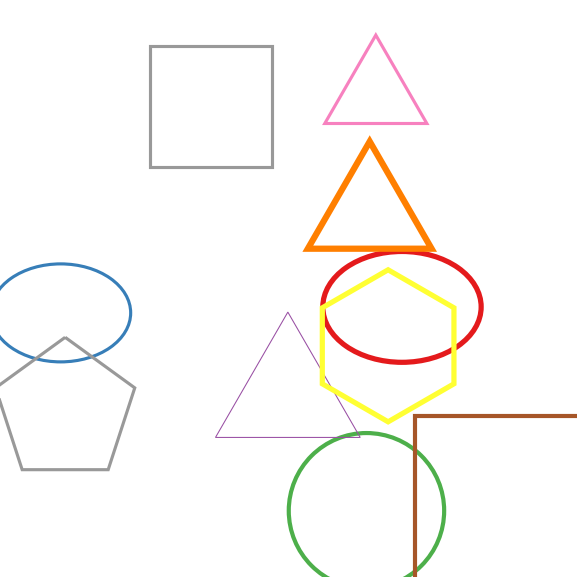[{"shape": "oval", "thickness": 2.5, "radius": 0.69, "center": [0.696, 0.468]}, {"shape": "oval", "thickness": 1.5, "radius": 0.61, "center": [0.105, 0.457]}, {"shape": "circle", "thickness": 2, "radius": 0.67, "center": [0.635, 0.115]}, {"shape": "triangle", "thickness": 0.5, "radius": 0.72, "center": [0.498, 0.314]}, {"shape": "triangle", "thickness": 3, "radius": 0.62, "center": [0.64, 0.63]}, {"shape": "hexagon", "thickness": 2.5, "radius": 0.66, "center": [0.672, 0.4]}, {"shape": "square", "thickness": 2, "radius": 0.75, "center": [0.868, 0.13]}, {"shape": "triangle", "thickness": 1.5, "radius": 0.51, "center": [0.651, 0.836]}, {"shape": "square", "thickness": 1.5, "radius": 0.53, "center": [0.365, 0.814]}, {"shape": "pentagon", "thickness": 1.5, "radius": 0.63, "center": [0.113, 0.288]}]